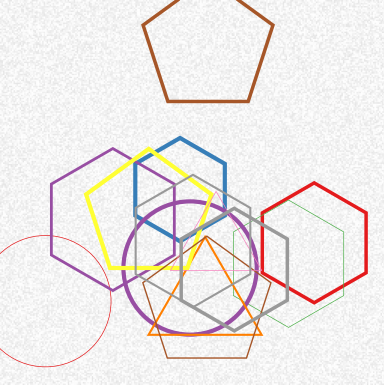[{"shape": "hexagon", "thickness": 2.5, "radius": 0.78, "center": [0.816, 0.369]}, {"shape": "circle", "thickness": 0.5, "radius": 0.85, "center": [0.118, 0.218]}, {"shape": "hexagon", "thickness": 3, "radius": 0.67, "center": [0.468, 0.507]}, {"shape": "hexagon", "thickness": 0.5, "radius": 0.83, "center": [0.75, 0.315]}, {"shape": "circle", "thickness": 3, "radius": 0.87, "center": [0.494, 0.304]}, {"shape": "hexagon", "thickness": 2, "radius": 0.92, "center": [0.293, 0.43]}, {"shape": "triangle", "thickness": 1.5, "radius": 0.85, "center": [0.533, 0.215]}, {"shape": "pentagon", "thickness": 3, "radius": 0.86, "center": [0.386, 0.442]}, {"shape": "pentagon", "thickness": 1, "radius": 0.87, "center": [0.537, 0.212]}, {"shape": "pentagon", "thickness": 2.5, "radius": 0.89, "center": [0.54, 0.88]}, {"shape": "triangle", "thickness": 0.5, "radius": 0.69, "center": [0.561, 0.366]}, {"shape": "hexagon", "thickness": 2.5, "radius": 0.8, "center": [0.608, 0.3]}, {"shape": "hexagon", "thickness": 1.5, "radius": 0.86, "center": [0.501, 0.374]}]